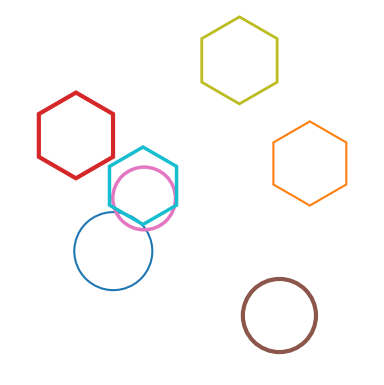[{"shape": "circle", "thickness": 1.5, "radius": 0.51, "center": [0.294, 0.348]}, {"shape": "hexagon", "thickness": 1.5, "radius": 0.55, "center": [0.805, 0.575]}, {"shape": "hexagon", "thickness": 3, "radius": 0.56, "center": [0.197, 0.648]}, {"shape": "circle", "thickness": 3, "radius": 0.47, "center": [0.726, 0.18]}, {"shape": "circle", "thickness": 2.5, "radius": 0.41, "center": [0.374, 0.485]}, {"shape": "hexagon", "thickness": 2, "radius": 0.57, "center": [0.622, 0.843]}, {"shape": "hexagon", "thickness": 2.5, "radius": 0.5, "center": [0.371, 0.518]}]